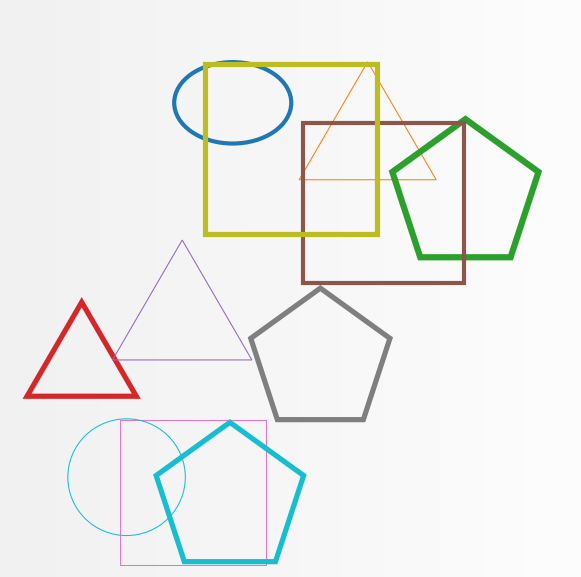[{"shape": "oval", "thickness": 2, "radius": 0.5, "center": [0.4, 0.821]}, {"shape": "triangle", "thickness": 0.5, "radius": 0.68, "center": [0.633, 0.756]}, {"shape": "pentagon", "thickness": 3, "radius": 0.66, "center": [0.801, 0.661]}, {"shape": "triangle", "thickness": 2.5, "radius": 0.54, "center": [0.141, 0.367]}, {"shape": "triangle", "thickness": 0.5, "radius": 0.69, "center": [0.313, 0.445]}, {"shape": "square", "thickness": 2, "radius": 0.69, "center": [0.66, 0.648]}, {"shape": "square", "thickness": 0.5, "radius": 0.63, "center": [0.332, 0.146]}, {"shape": "pentagon", "thickness": 2.5, "radius": 0.63, "center": [0.551, 0.374]}, {"shape": "square", "thickness": 2.5, "radius": 0.74, "center": [0.501, 0.742]}, {"shape": "pentagon", "thickness": 2.5, "radius": 0.67, "center": [0.396, 0.134]}, {"shape": "circle", "thickness": 0.5, "radius": 0.51, "center": [0.218, 0.173]}]